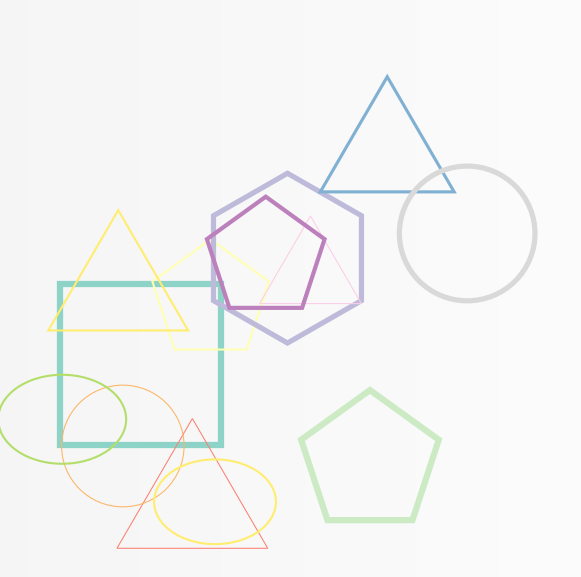[{"shape": "square", "thickness": 3, "radius": 0.7, "center": [0.242, 0.368]}, {"shape": "pentagon", "thickness": 1, "radius": 0.53, "center": [0.362, 0.479]}, {"shape": "hexagon", "thickness": 2.5, "radius": 0.73, "center": [0.495, 0.552]}, {"shape": "triangle", "thickness": 0.5, "radius": 0.75, "center": [0.331, 0.125]}, {"shape": "triangle", "thickness": 1.5, "radius": 0.66, "center": [0.666, 0.733]}, {"shape": "circle", "thickness": 0.5, "radius": 0.53, "center": [0.211, 0.227]}, {"shape": "oval", "thickness": 1, "radius": 0.55, "center": [0.107, 0.273]}, {"shape": "triangle", "thickness": 0.5, "radius": 0.51, "center": [0.534, 0.524]}, {"shape": "circle", "thickness": 2.5, "radius": 0.58, "center": [0.804, 0.595]}, {"shape": "pentagon", "thickness": 2, "radius": 0.53, "center": [0.457, 0.552]}, {"shape": "pentagon", "thickness": 3, "radius": 0.62, "center": [0.636, 0.199]}, {"shape": "triangle", "thickness": 1, "radius": 0.69, "center": [0.203, 0.496]}, {"shape": "oval", "thickness": 1, "radius": 0.52, "center": [0.37, 0.13]}]